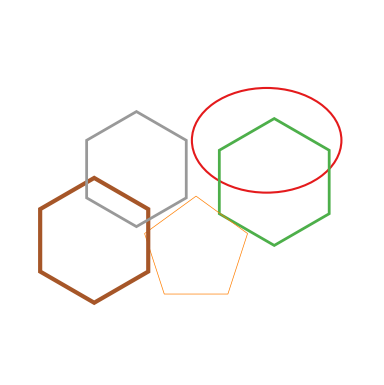[{"shape": "oval", "thickness": 1.5, "radius": 0.97, "center": [0.693, 0.636]}, {"shape": "hexagon", "thickness": 2, "radius": 0.82, "center": [0.712, 0.527]}, {"shape": "pentagon", "thickness": 0.5, "radius": 0.7, "center": [0.509, 0.35]}, {"shape": "hexagon", "thickness": 3, "radius": 0.81, "center": [0.245, 0.376]}, {"shape": "hexagon", "thickness": 2, "radius": 0.75, "center": [0.354, 0.561]}]